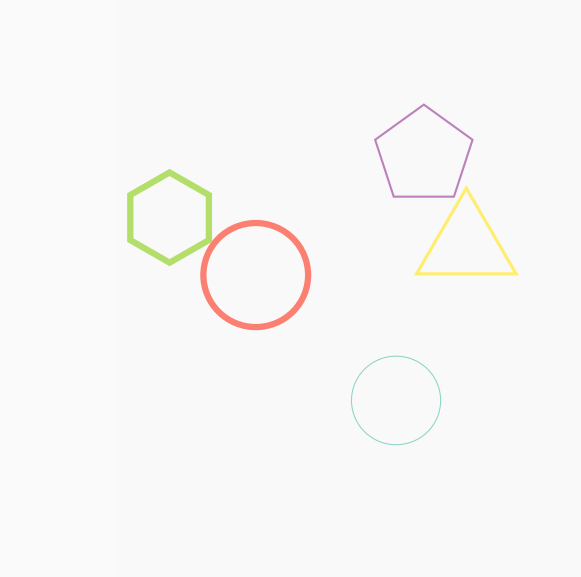[{"shape": "circle", "thickness": 0.5, "radius": 0.38, "center": [0.681, 0.306]}, {"shape": "circle", "thickness": 3, "radius": 0.45, "center": [0.44, 0.523]}, {"shape": "hexagon", "thickness": 3, "radius": 0.39, "center": [0.292, 0.622]}, {"shape": "pentagon", "thickness": 1, "radius": 0.44, "center": [0.729, 0.73]}, {"shape": "triangle", "thickness": 1.5, "radius": 0.49, "center": [0.802, 0.574]}]